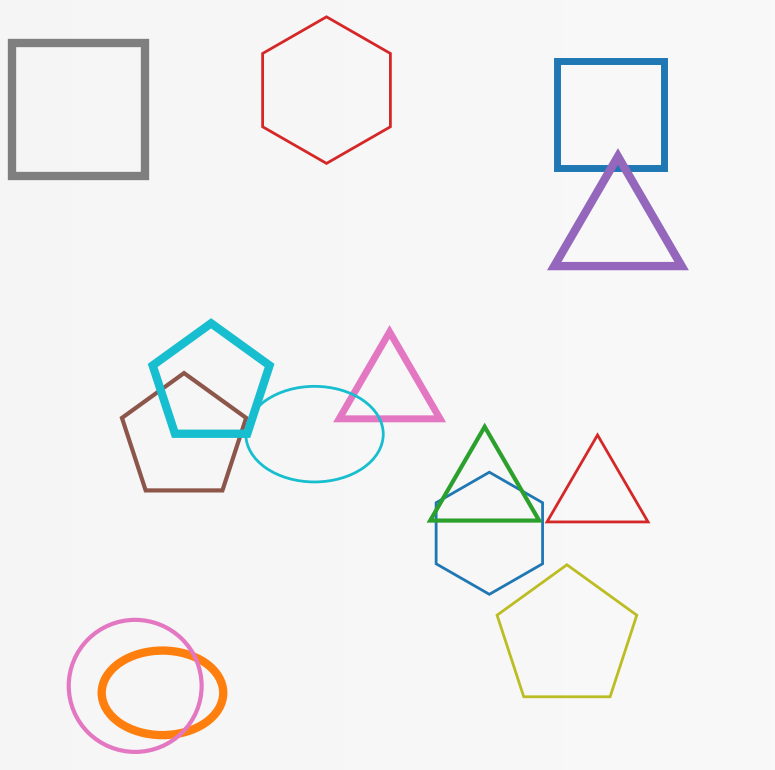[{"shape": "square", "thickness": 2.5, "radius": 0.35, "center": [0.787, 0.852]}, {"shape": "hexagon", "thickness": 1, "radius": 0.4, "center": [0.631, 0.307]}, {"shape": "oval", "thickness": 3, "radius": 0.39, "center": [0.21, 0.1]}, {"shape": "triangle", "thickness": 1.5, "radius": 0.41, "center": [0.625, 0.365]}, {"shape": "hexagon", "thickness": 1, "radius": 0.48, "center": [0.421, 0.883]}, {"shape": "triangle", "thickness": 1, "radius": 0.38, "center": [0.771, 0.36]}, {"shape": "triangle", "thickness": 3, "radius": 0.47, "center": [0.797, 0.702]}, {"shape": "pentagon", "thickness": 1.5, "radius": 0.42, "center": [0.237, 0.431]}, {"shape": "triangle", "thickness": 2.5, "radius": 0.38, "center": [0.503, 0.494]}, {"shape": "circle", "thickness": 1.5, "radius": 0.43, "center": [0.174, 0.109]}, {"shape": "square", "thickness": 3, "radius": 0.43, "center": [0.102, 0.858]}, {"shape": "pentagon", "thickness": 1, "radius": 0.47, "center": [0.732, 0.172]}, {"shape": "oval", "thickness": 1, "radius": 0.44, "center": [0.406, 0.436]}, {"shape": "pentagon", "thickness": 3, "radius": 0.4, "center": [0.272, 0.501]}]